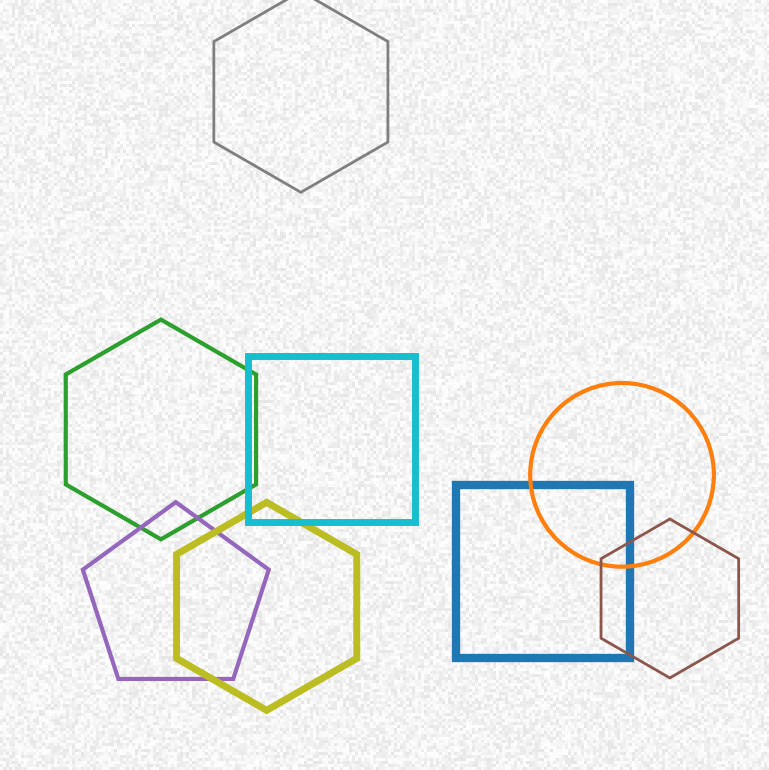[{"shape": "square", "thickness": 3, "radius": 0.56, "center": [0.705, 0.258]}, {"shape": "circle", "thickness": 1.5, "radius": 0.6, "center": [0.808, 0.383]}, {"shape": "hexagon", "thickness": 1.5, "radius": 0.71, "center": [0.209, 0.442]}, {"shape": "pentagon", "thickness": 1.5, "radius": 0.63, "center": [0.228, 0.221]}, {"shape": "hexagon", "thickness": 1, "radius": 0.52, "center": [0.87, 0.223]}, {"shape": "hexagon", "thickness": 1, "radius": 0.65, "center": [0.391, 0.881]}, {"shape": "hexagon", "thickness": 2.5, "radius": 0.68, "center": [0.346, 0.213]}, {"shape": "square", "thickness": 2.5, "radius": 0.54, "center": [0.431, 0.43]}]